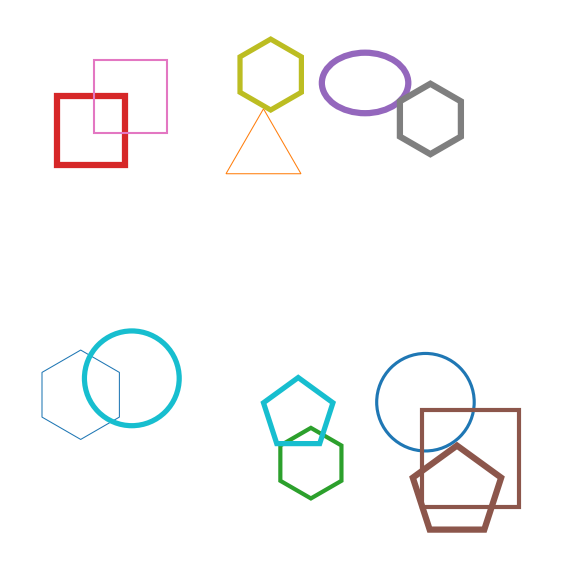[{"shape": "circle", "thickness": 1.5, "radius": 0.42, "center": [0.737, 0.303]}, {"shape": "hexagon", "thickness": 0.5, "radius": 0.39, "center": [0.14, 0.316]}, {"shape": "triangle", "thickness": 0.5, "radius": 0.37, "center": [0.456, 0.736]}, {"shape": "hexagon", "thickness": 2, "radius": 0.31, "center": [0.538, 0.197]}, {"shape": "square", "thickness": 3, "radius": 0.3, "center": [0.158, 0.773]}, {"shape": "oval", "thickness": 3, "radius": 0.37, "center": [0.632, 0.856]}, {"shape": "pentagon", "thickness": 3, "radius": 0.4, "center": [0.791, 0.147]}, {"shape": "square", "thickness": 2, "radius": 0.42, "center": [0.815, 0.205]}, {"shape": "square", "thickness": 1, "radius": 0.31, "center": [0.226, 0.832]}, {"shape": "hexagon", "thickness": 3, "radius": 0.3, "center": [0.745, 0.793]}, {"shape": "hexagon", "thickness": 2.5, "radius": 0.31, "center": [0.469, 0.87]}, {"shape": "pentagon", "thickness": 2.5, "radius": 0.32, "center": [0.516, 0.282]}, {"shape": "circle", "thickness": 2.5, "radius": 0.41, "center": [0.228, 0.344]}]